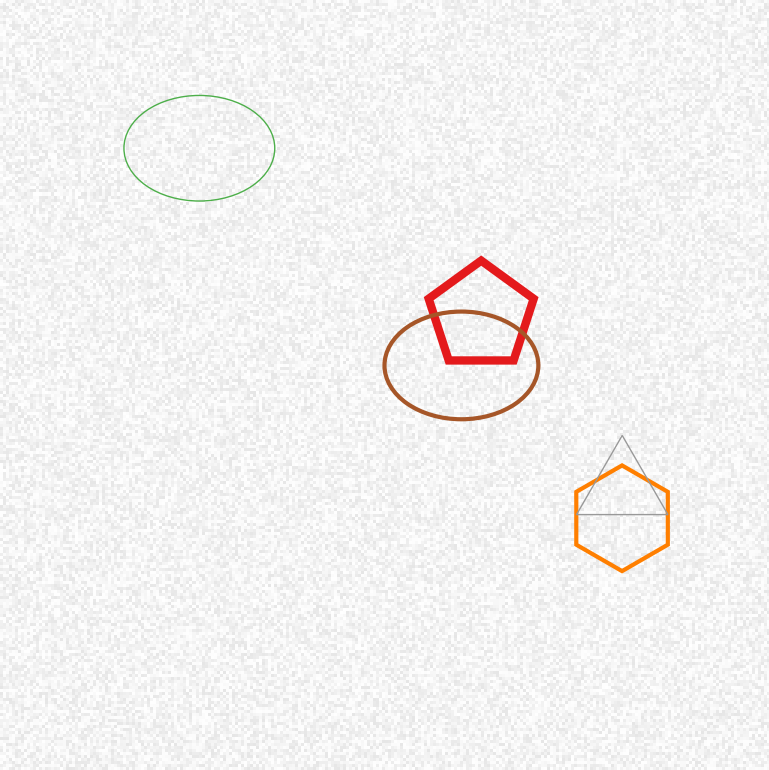[{"shape": "pentagon", "thickness": 3, "radius": 0.36, "center": [0.625, 0.59]}, {"shape": "oval", "thickness": 0.5, "radius": 0.49, "center": [0.259, 0.807]}, {"shape": "hexagon", "thickness": 1.5, "radius": 0.34, "center": [0.808, 0.327]}, {"shape": "oval", "thickness": 1.5, "radius": 0.5, "center": [0.599, 0.525]}, {"shape": "triangle", "thickness": 0.5, "radius": 0.34, "center": [0.808, 0.366]}]